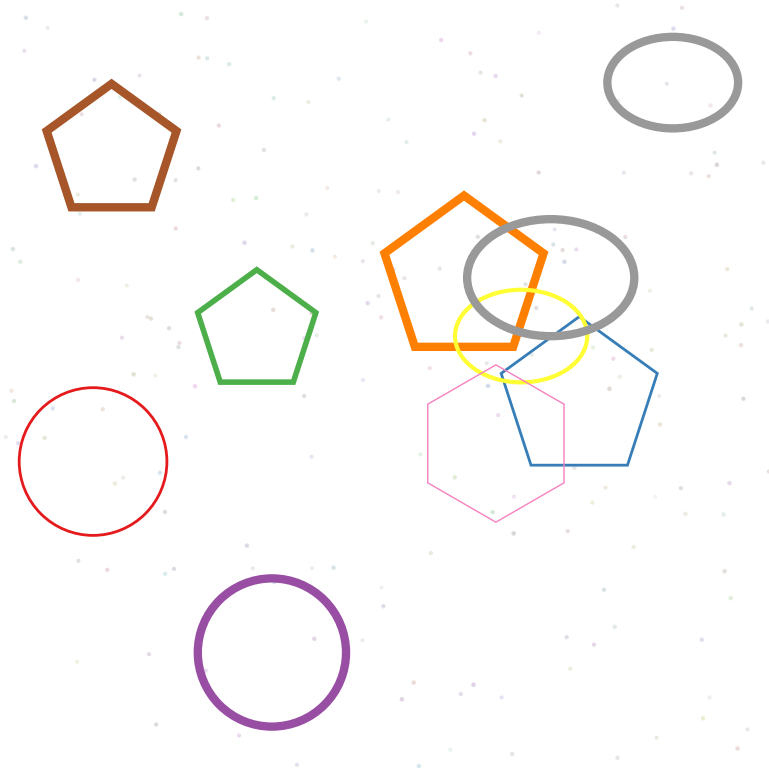[{"shape": "circle", "thickness": 1, "radius": 0.48, "center": [0.121, 0.401]}, {"shape": "pentagon", "thickness": 1, "radius": 0.53, "center": [0.752, 0.482]}, {"shape": "pentagon", "thickness": 2, "radius": 0.4, "center": [0.333, 0.569]}, {"shape": "circle", "thickness": 3, "radius": 0.48, "center": [0.353, 0.153]}, {"shape": "pentagon", "thickness": 3, "radius": 0.54, "center": [0.603, 0.637]}, {"shape": "oval", "thickness": 1.5, "radius": 0.43, "center": [0.677, 0.564]}, {"shape": "pentagon", "thickness": 3, "radius": 0.44, "center": [0.145, 0.803]}, {"shape": "hexagon", "thickness": 0.5, "radius": 0.51, "center": [0.644, 0.424]}, {"shape": "oval", "thickness": 3, "radius": 0.54, "center": [0.715, 0.639]}, {"shape": "oval", "thickness": 3, "radius": 0.42, "center": [0.874, 0.893]}]